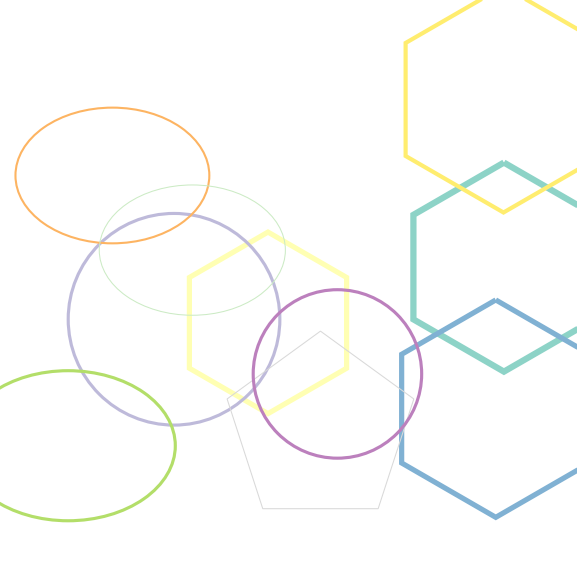[{"shape": "hexagon", "thickness": 3, "radius": 0.9, "center": [0.873, 0.537]}, {"shape": "hexagon", "thickness": 2.5, "radius": 0.79, "center": [0.464, 0.44]}, {"shape": "circle", "thickness": 1.5, "radius": 0.92, "center": [0.301, 0.446]}, {"shape": "hexagon", "thickness": 2.5, "radius": 0.94, "center": [0.858, 0.292]}, {"shape": "oval", "thickness": 1, "radius": 0.84, "center": [0.195, 0.695]}, {"shape": "oval", "thickness": 1.5, "radius": 0.93, "center": [0.118, 0.227]}, {"shape": "pentagon", "thickness": 0.5, "radius": 0.85, "center": [0.555, 0.256]}, {"shape": "circle", "thickness": 1.5, "radius": 0.73, "center": [0.584, 0.352]}, {"shape": "oval", "thickness": 0.5, "radius": 0.81, "center": [0.333, 0.566]}, {"shape": "hexagon", "thickness": 2, "radius": 0.98, "center": [0.872, 0.827]}]